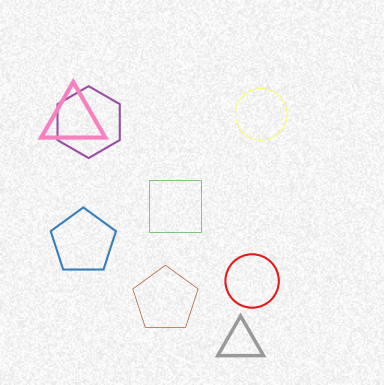[{"shape": "circle", "thickness": 1.5, "radius": 0.35, "center": [0.655, 0.27]}, {"shape": "pentagon", "thickness": 1.5, "radius": 0.45, "center": [0.216, 0.372]}, {"shape": "square", "thickness": 0.5, "radius": 0.34, "center": [0.455, 0.465]}, {"shape": "hexagon", "thickness": 1.5, "radius": 0.47, "center": [0.23, 0.683]}, {"shape": "circle", "thickness": 0.5, "radius": 0.34, "center": [0.678, 0.703]}, {"shape": "pentagon", "thickness": 0.5, "radius": 0.45, "center": [0.43, 0.222]}, {"shape": "triangle", "thickness": 3, "radius": 0.48, "center": [0.19, 0.691]}, {"shape": "triangle", "thickness": 2.5, "radius": 0.34, "center": [0.625, 0.111]}]